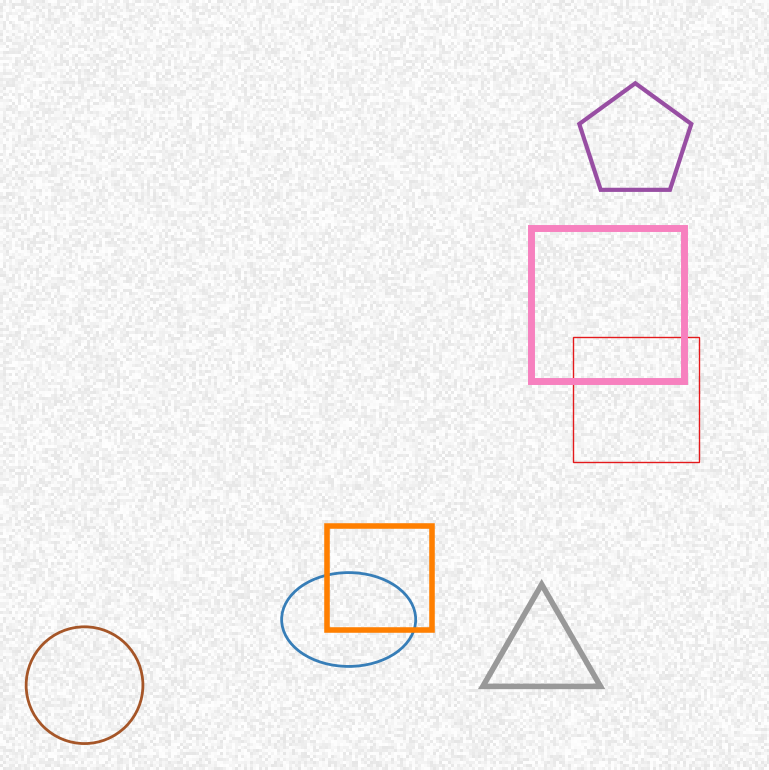[{"shape": "square", "thickness": 0.5, "radius": 0.41, "center": [0.826, 0.481]}, {"shape": "oval", "thickness": 1, "radius": 0.44, "center": [0.453, 0.195]}, {"shape": "pentagon", "thickness": 1.5, "radius": 0.38, "center": [0.825, 0.815]}, {"shape": "square", "thickness": 2, "radius": 0.34, "center": [0.493, 0.25]}, {"shape": "circle", "thickness": 1, "radius": 0.38, "center": [0.11, 0.11]}, {"shape": "square", "thickness": 2.5, "radius": 0.5, "center": [0.789, 0.605]}, {"shape": "triangle", "thickness": 2, "radius": 0.44, "center": [0.703, 0.153]}]